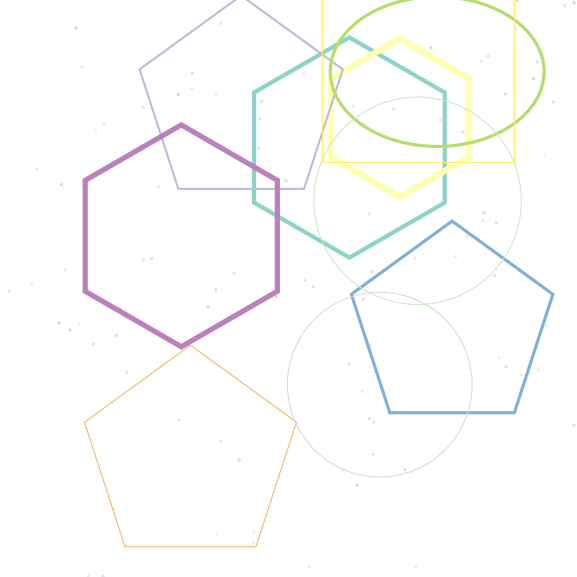[{"shape": "hexagon", "thickness": 2, "radius": 0.95, "center": [0.605, 0.744]}, {"shape": "hexagon", "thickness": 3, "radius": 0.69, "center": [0.692, 0.795]}, {"shape": "pentagon", "thickness": 1, "radius": 0.93, "center": [0.418, 0.822]}, {"shape": "pentagon", "thickness": 1.5, "radius": 0.92, "center": [0.783, 0.433]}, {"shape": "pentagon", "thickness": 0.5, "radius": 0.96, "center": [0.33, 0.208]}, {"shape": "oval", "thickness": 1.5, "radius": 0.93, "center": [0.757, 0.875]}, {"shape": "circle", "thickness": 0.5, "radius": 0.8, "center": [0.658, 0.333]}, {"shape": "hexagon", "thickness": 2.5, "radius": 0.96, "center": [0.314, 0.591]}, {"shape": "circle", "thickness": 0.5, "radius": 0.9, "center": [0.723, 0.651]}, {"shape": "square", "thickness": 0.5, "radius": 0.83, "center": [0.724, 0.885]}]